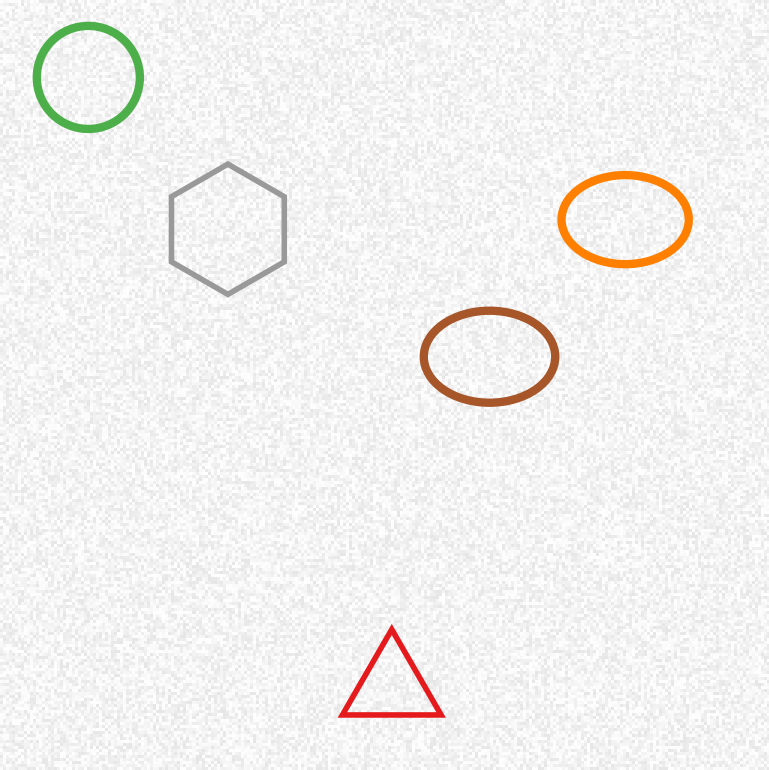[{"shape": "triangle", "thickness": 2, "radius": 0.37, "center": [0.509, 0.108]}, {"shape": "circle", "thickness": 3, "radius": 0.33, "center": [0.115, 0.899]}, {"shape": "oval", "thickness": 3, "radius": 0.41, "center": [0.812, 0.715]}, {"shape": "oval", "thickness": 3, "radius": 0.43, "center": [0.636, 0.537]}, {"shape": "hexagon", "thickness": 2, "radius": 0.42, "center": [0.296, 0.702]}]